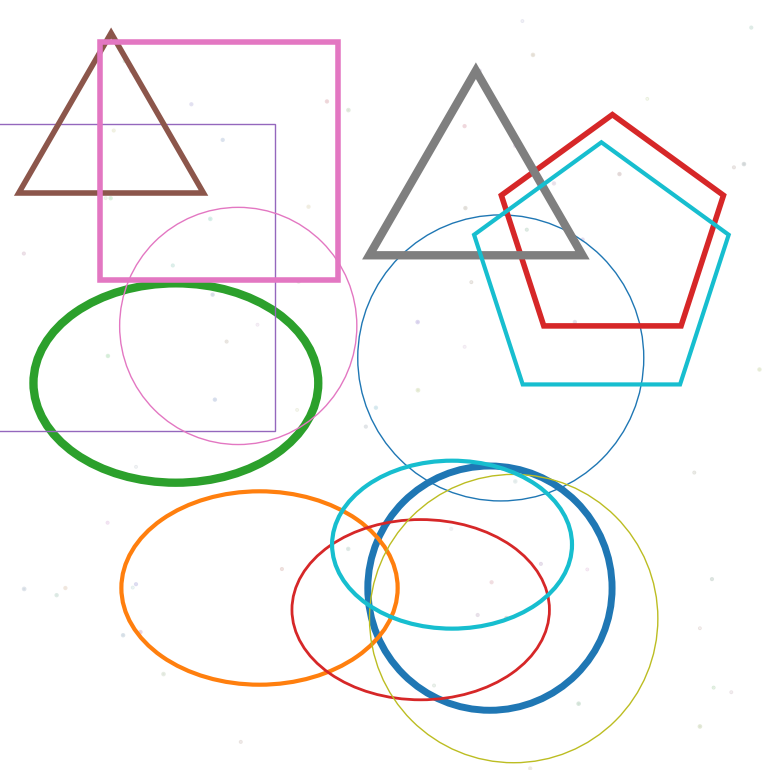[{"shape": "circle", "thickness": 0.5, "radius": 0.93, "center": [0.65, 0.535]}, {"shape": "circle", "thickness": 2.5, "radius": 0.79, "center": [0.636, 0.236]}, {"shape": "oval", "thickness": 1.5, "radius": 0.9, "center": [0.337, 0.236]}, {"shape": "oval", "thickness": 3, "radius": 0.92, "center": [0.228, 0.503]}, {"shape": "oval", "thickness": 1, "radius": 0.84, "center": [0.546, 0.208]}, {"shape": "pentagon", "thickness": 2, "radius": 0.76, "center": [0.795, 0.699]}, {"shape": "square", "thickness": 0.5, "radius": 0.99, "center": [0.159, 0.64]}, {"shape": "triangle", "thickness": 2, "radius": 0.69, "center": [0.144, 0.819]}, {"shape": "circle", "thickness": 0.5, "radius": 0.77, "center": [0.309, 0.577]}, {"shape": "square", "thickness": 2, "radius": 0.77, "center": [0.285, 0.791]}, {"shape": "triangle", "thickness": 3, "radius": 0.8, "center": [0.618, 0.748]}, {"shape": "circle", "thickness": 0.5, "radius": 0.94, "center": [0.667, 0.197]}, {"shape": "oval", "thickness": 1.5, "radius": 0.78, "center": [0.587, 0.293]}, {"shape": "pentagon", "thickness": 1.5, "radius": 0.87, "center": [0.781, 0.641]}]